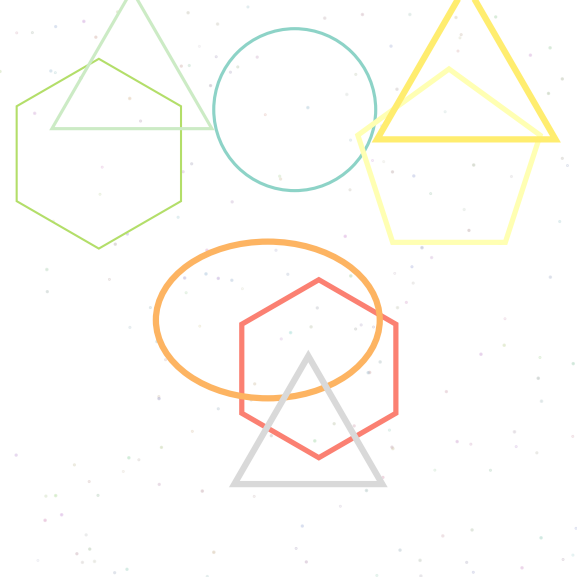[{"shape": "circle", "thickness": 1.5, "radius": 0.7, "center": [0.51, 0.809]}, {"shape": "pentagon", "thickness": 2.5, "radius": 0.83, "center": [0.777, 0.714]}, {"shape": "hexagon", "thickness": 2.5, "radius": 0.77, "center": [0.552, 0.361]}, {"shape": "oval", "thickness": 3, "radius": 0.97, "center": [0.464, 0.445]}, {"shape": "hexagon", "thickness": 1, "radius": 0.82, "center": [0.171, 0.733]}, {"shape": "triangle", "thickness": 3, "radius": 0.74, "center": [0.534, 0.235]}, {"shape": "triangle", "thickness": 1.5, "radius": 0.8, "center": [0.228, 0.856]}, {"shape": "triangle", "thickness": 3, "radius": 0.89, "center": [0.807, 0.847]}]